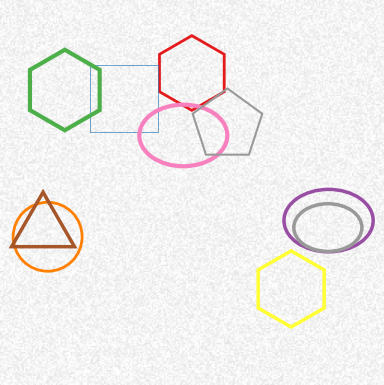[{"shape": "hexagon", "thickness": 2, "radius": 0.49, "center": [0.498, 0.81]}, {"shape": "square", "thickness": 0.5, "radius": 0.44, "center": [0.322, 0.745]}, {"shape": "hexagon", "thickness": 3, "radius": 0.52, "center": [0.168, 0.766]}, {"shape": "oval", "thickness": 2.5, "radius": 0.58, "center": [0.853, 0.427]}, {"shape": "circle", "thickness": 2, "radius": 0.45, "center": [0.124, 0.385]}, {"shape": "hexagon", "thickness": 2.5, "radius": 0.49, "center": [0.756, 0.249]}, {"shape": "triangle", "thickness": 2.5, "radius": 0.47, "center": [0.112, 0.406]}, {"shape": "oval", "thickness": 3, "radius": 0.57, "center": [0.476, 0.648]}, {"shape": "pentagon", "thickness": 1.5, "radius": 0.48, "center": [0.591, 0.675]}, {"shape": "oval", "thickness": 2.5, "radius": 0.44, "center": [0.852, 0.409]}]